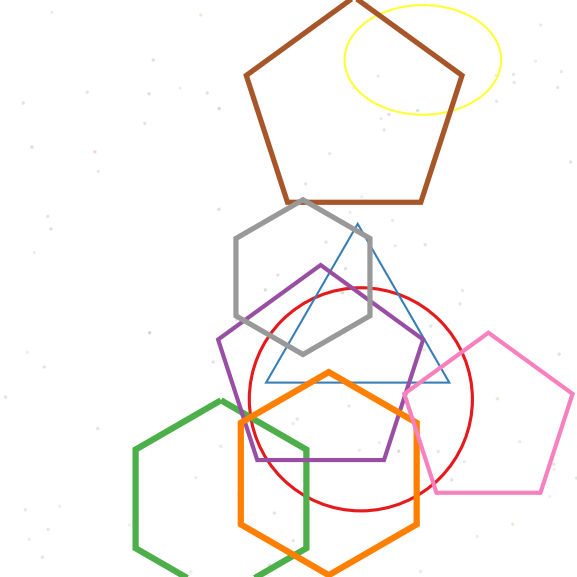[{"shape": "circle", "thickness": 1.5, "radius": 0.97, "center": [0.625, 0.308]}, {"shape": "triangle", "thickness": 1, "radius": 0.92, "center": [0.619, 0.428]}, {"shape": "hexagon", "thickness": 3, "radius": 0.85, "center": [0.383, 0.135]}, {"shape": "pentagon", "thickness": 2, "radius": 0.93, "center": [0.555, 0.354]}, {"shape": "hexagon", "thickness": 3, "radius": 0.88, "center": [0.569, 0.179]}, {"shape": "oval", "thickness": 1, "radius": 0.68, "center": [0.732, 0.895]}, {"shape": "pentagon", "thickness": 2.5, "radius": 0.98, "center": [0.613, 0.808]}, {"shape": "pentagon", "thickness": 2, "radius": 0.77, "center": [0.846, 0.27]}, {"shape": "hexagon", "thickness": 2.5, "radius": 0.67, "center": [0.525, 0.519]}]